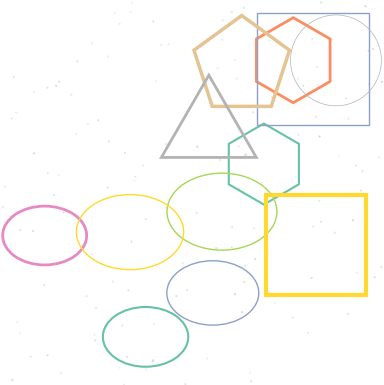[{"shape": "hexagon", "thickness": 1.5, "radius": 0.53, "center": [0.685, 0.574]}, {"shape": "oval", "thickness": 1.5, "radius": 0.55, "center": [0.378, 0.125]}, {"shape": "hexagon", "thickness": 2, "radius": 0.55, "center": [0.762, 0.844]}, {"shape": "oval", "thickness": 1, "radius": 0.6, "center": [0.553, 0.239]}, {"shape": "square", "thickness": 1, "radius": 0.73, "center": [0.813, 0.821]}, {"shape": "oval", "thickness": 2, "radius": 0.55, "center": [0.116, 0.388]}, {"shape": "oval", "thickness": 1, "radius": 0.71, "center": [0.577, 0.45]}, {"shape": "oval", "thickness": 1, "radius": 0.7, "center": [0.338, 0.397]}, {"shape": "square", "thickness": 3, "radius": 0.65, "center": [0.821, 0.364]}, {"shape": "pentagon", "thickness": 2.5, "radius": 0.65, "center": [0.628, 0.829]}, {"shape": "triangle", "thickness": 2, "radius": 0.71, "center": [0.542, 0.662]}, {"shape": "circle", "thickness": 0.5, "radius": 0.59, "center": [0.873, 0.843]}]